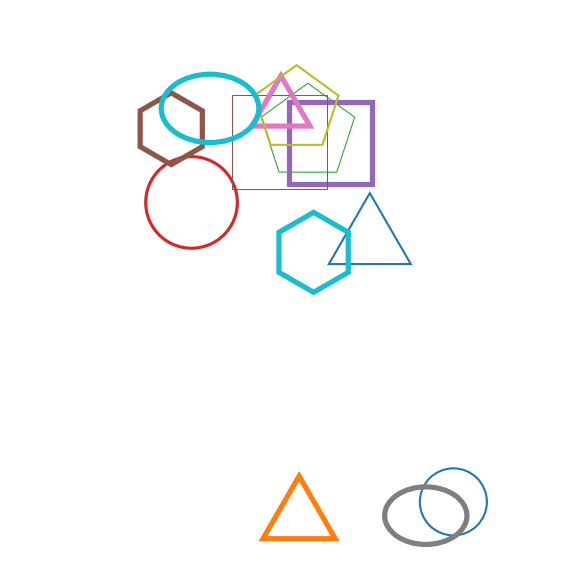[{"shape": "triangle", "thickness": 1, "radius": 0.41, "center": [0.64, 0.583]}, {"shape": "circle", "thickness": 1, "radius": 0.29, "center": [0.785, 0.13]}, {"shape": "triangle", "thickness": 2.5, "radius": 0.36, "center": [0.518, 0.102]}, {"shape": "pentagon", "thickness": 0.5, "radius": 0.43, "center": [0.533, 0.77]}, {"shape": "circle", "thickness": 1.5, "radius": 0.4, "center": [0.332, 0.649]}, {"shape": "square", "thickness": 2.5, "radius": 0.36, "center": [0.572, 0.752]}, {"shape": "hexagon", "thickness": 2.5, "radius": 0.31, "center": [0.297, 0.776]}, {"shape": "square", "thickness": 0.5, "radius": 0.41, "center": [0.484, 0.753]}, {"shape": "triangle", "thickness": 2.5, "radius": 0.29, "center": [0.486, 0.81]}, {"shape": "oval", "thickness": 2.5, "radius": 0.36, "center": [0.737, 0.106]}, {"shape": "pentagon", "thickness": 1, "radius": 0.38, "center": [0.514, 0.81]}, {"shape": "hexagon", "thickness": 2.5, "radius": 0.35, "center": [0.543, 0.562]}, {"shape": "oval", "thickness": 2.5, "radius": 0.42, "center": [0.364, 0.811]}]